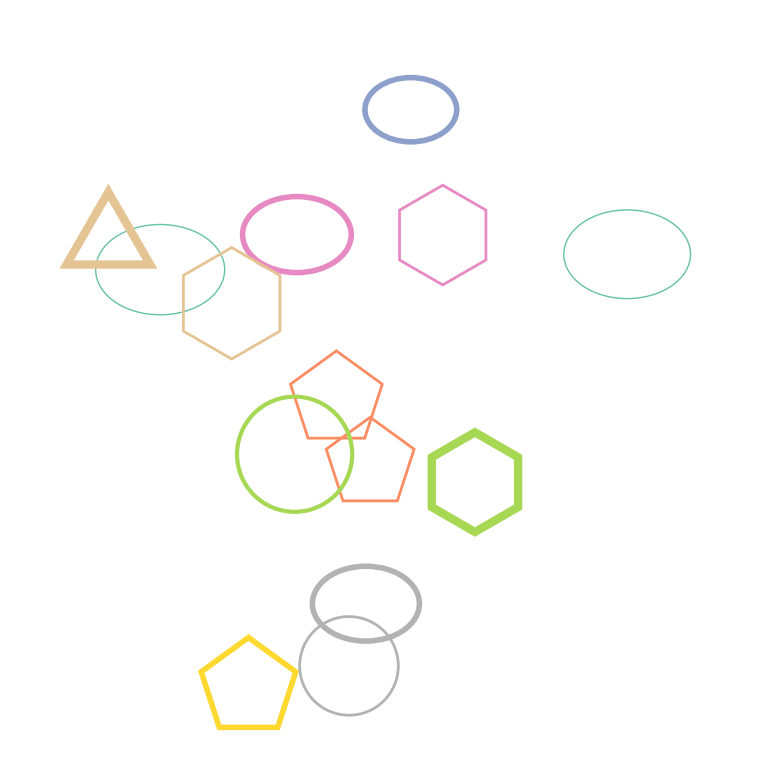[{"shape": "oval", "thickness": 0.5, "radius": 0.41, "center": [0.814, 0.67]}, {"shape": "oval", "thickness": 0.5, "radius": 0.42, "center": [0.208, 0.65]}, {"shape": "pentagon", "thickness": 1, "radius": 0.31, "center": [0.437, 0.482]}, {"shape": "pentagon", "thickness": 1, "radius": 0.3, "center": [0.481, 0.398]}, {"shape": "oval", "thickness": 2, "radius": 0.3, "center": [0.534, 0.858]}, {"shape": "oval", "thickness": 2, "radius": 0.35, "center": [0.386, 0.695]}, {"shape": "hexagon", "thickness": 1, "radius": 0.32, "center": [0.575, 0.695]}, {"shape": "circle", "thickness": 1.5, "radius": 0.37, "center": [0.383, 0.41]}, {"shape": "hexagon", "thickness": 3, "radius": 0.32, "center": [0.617, 0.374]}, {"shape": "pentagon", "thickness": 2, "radius": 0.32, "center": [0.323, 0.108]}, {"shape": "hexagon", "thickness": 1, "radius": 0.36, "center": [0.301, 0.606]}, {"shape": "triangle", "thickness": 3, "radius": 0.31, "center": [0.141, 0.688]}, {"shape": "circle", "thickness": 1, "radius": 0.32, "center": [0.453, 0.135]}, {"shape": "oval", "thickness": 2, "radius": 0.35, "center": [0.475, 0.216]}]